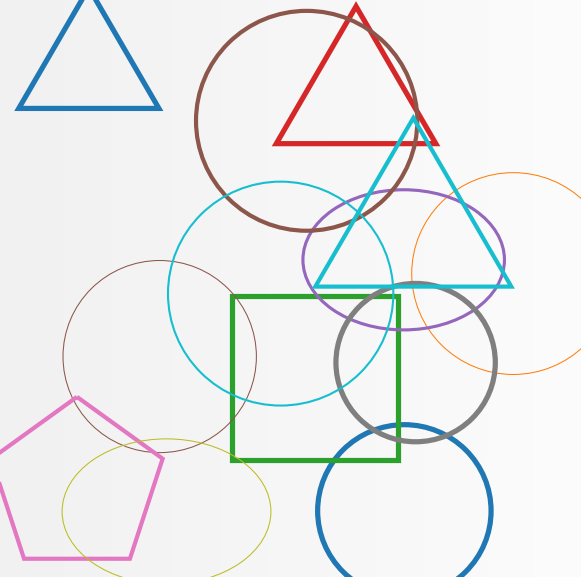[{"shape": "triangle", "thickness": 2.5, "radius": 0.7, "center": [0.153, 0.881]}, {"shape": "circle", "thickness": 2.5, "radius": 0.75, "center": [0.696, 0.115]}, {"shape": "circle", "thickness": 0.5, "radius": 0.87, "center": [0.883, 0.525]}, {"shape": "square", "thickness": 2.5, "radius": 0.71, "center": [0.542, 0.345]}, {"shape": "triangle", "thickness": 2.5, "radius": 0.79, "center": [0.613, 0.83]}, {"shape": "oval", "thickness": 1.5, "radius": 0.87, "center": [0.695, 0.549]}, {"shape": "circle", "thickness": 2, "radius": 0.95, "center": [0.528, 0.79]}, {"shape": "circle", "thickness": 0.5, "radius": 0.83, "center": [0.275, 0.382]}, {"shape": "pentagon", "thickness": 2, "radius": 0.77, "center": [0.132, 0.157]}, {"shape": "circle", "thickness": 2.5, "radius": 0.69, "center": [0.715, 0.371]}, {"shape": "oval", "thickness": 0.5, "radius": 0.9, "center": [0.286, 0.113]}, {"shape": "circle", "thickness": 1, "radius": 0.97, "center": [0.483, 0.491]}, {"shape": "triangle", "thickness": 2, "radius": 0.97, "center": [0.711, 0.6]}]